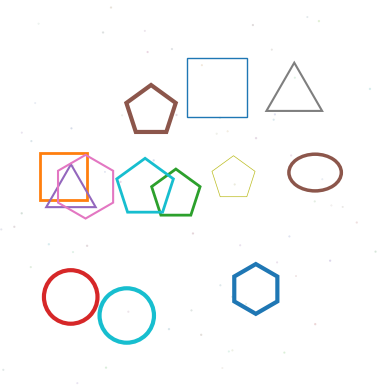[{"shape": "square", "thickness": 1, "radius": 0.39, "center": [0.563, 0.773]}, {"shape": "hexagon", "thickness": 3, "radius": 0.32, "center": [0.664, 0.249]}, {"shape": "square", "thickness": 2, "radius": 0.31, "center": [0.164, 0.541]}, {"shape": "pentagon", "thickness": 2, "radius": 0.33, "center": [0.457, 0.495]}, {"shape": "circle", "thickness": 3, "radius": 0.35, "center": [0.184, 0.229]}, {"shape": "triangle", "thickness": 1.5, "radius": 0.37, "center": [0.184, 0.499]}, {"shape": "pentagon", "thickness": 3, "radius": 0.34, "center": [0.392, 0.712]}, {"shape": "oval", "thickness": 2.5, "radius": 0.34, "center": [0.818, 0.552]}, {"shape": "hexagon", "thickness": 1.5, "radius": 0.41, "center": [0.222, 0.515]}, {"shape": "triangle", "thickness": 1.5, "radius": 0.42, "center": [0.764, 0.754]}, {"shape": "pentagon", "thickness": 0.5, "radius": 0.29, "center": [0.607, 0.537]}, {"shape": "pentagon", "thickness": 2, "radius": 0.39, "center": [0.377, 0.511]}, {"shape": "circle", "thickness": 3, "radius": 0.35, "center": [0.329, 0.181]}]